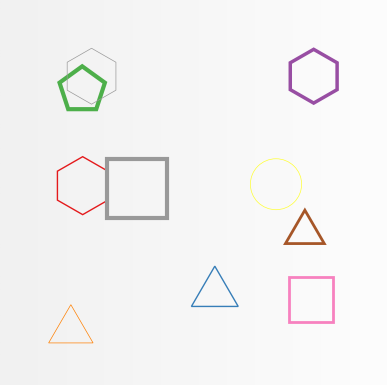[{"shape": "hexagon", "thickness": 1, "radius": 0.38, "center": [0.213, 0.518]}, {"shape": "triangle", "thickness": 1, "radius": 0.35, "center": [0.554, 0.239]}, {"shape": "pentagon", "thickness": 3, "radius": 0.31, "center": [0.212, 0.766]}, {"shape": "hexagon", "thickness": 2.5, "radius": 0.35, "center": [0.81, 0.802]}, {"shape": "triangle", "thickness": 0.5, "radius": 0.33, "center": [0.183, 0.142]}, {"shape": "circle", "thickness": 0.5, "radius": 0.33, "center": [0.712, 0.521]}, {"shape": "triangle", "thickness": 2, "radius": 0.29, "center": [0.787, 0.396]}, {"shape": "square", "thickness": 2, "radius": 0.29, "center": [0.803, 0.221]}, {"shape": "square", "thickness": 3, "radius": 0.39, "center": [0.353, 0.511]}, {"shape": "hexagon", "thickness": 0.5, "radius": 0.36, "center": [0.236, 0.802]}]